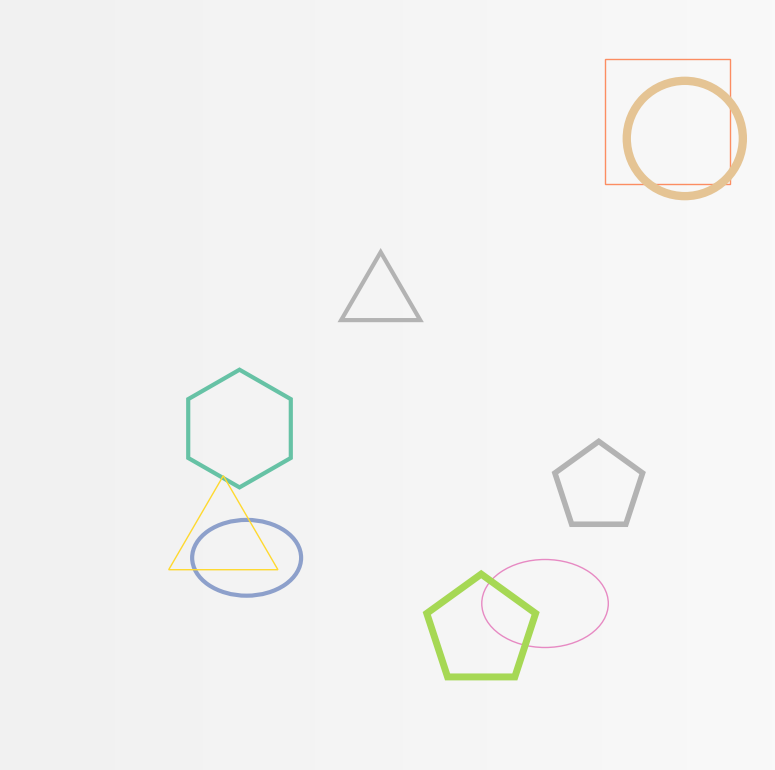[{"shape": "hexagon", "thickness": 1.5, "radius": 0.38, "center": [0.309, 0.443]}, {"shape": "square", "thickness": 0.5, "radius": 0.41, "center": [0.861, 0.842]}, {"shape": "oval", "thickness": 1.5, "radius": 0.35, "center": [0.318, 0.276]}, {"shape": "oval", "thickness": 0.5, "radius": 0.41, "center": [0.703, 0.216]}, {"shape": "pentagon", "thickness": 2.5, "radius": 0.37, "center": [0.621, 0.181]}, {"shape": "triangle", "thickness": 0.5, "radius": 0.41, "center": [0.288, 0.301]}, {"shape": "circle", "thickness": 3, "radius": 0.37, "center": [0.884, 0.82]}, {"shape": "triangle", "thickness": 1.5, "radius": 0.29, "center": [0.491, 0.614]}, {"shape": "pentagon", "thickness": 2, "radius": 0.3, "center": [0.773, 0.367]}]